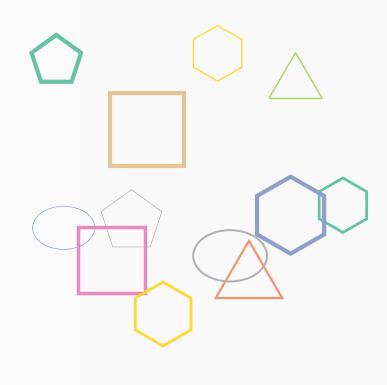[{"shape": "pentagon", "thickness": 3, "radius": 0.34, "center": [0.145, 0.842]}, {"shape": "hexagon", "thickness": 2, "radius": 0.35, "center": [0.885, 0.467]}, {"shape": "triangle", "thickness": 1.5, "radius": 0.5, "center": [0.642, 0.275]}, {"shape": "hexagon", "thickness": 3, "radius": 0.5, "center": [0.75, 0.441]}, {"shape": "oval", "thickness": 0.5, "radius": 0.4, "center": [0.164, 0.408]}, {"shape": "square", "thickness": 2.5, "radius": 0.43, "center": [0.287, 0.325]}, {"shape": "triangle", "thickness": 1, "radius": 0.4, "center": [0.763, 0.784]}, {"shape": "hexagon", "thickness": 2, "radius": 0.41, "center": [0.421, 0.184]}, {"shape": "hexagon", "thickness": 1, "radius": 0.36, "center": [0.562, 0.861]}, {"shape": "square", "thickness": 3, "radius": 0.48, "center": [0.38, 0.663]}, {"shape": "oval", "thickness": 1.5, "radius": 0.48, "center": [0.594, 0.336]}, {"shape": "pentagon", "thickness": 0.5, "radius": 0.41, "center": [0.339, 0.425]}]